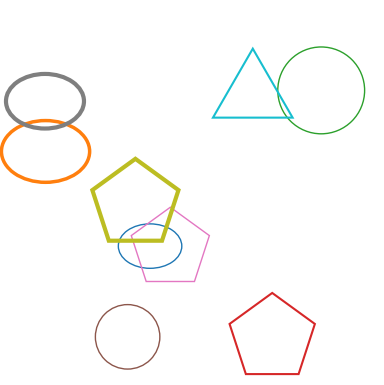[{"shape": "oval", "thickness": 1, "radius": 0.41, "center": [0.39, 0.361]}, {"shape": "oval", "thickness": 2.5, "radius": 0.57, "center": [0.118, 0.607]}, {"shape": "circle", "thickness": 1, "radius": 0.56, "center": [0.834, 0.765]}, {"shape": "pentagon", "thickness": 1.5, "radius": 0.58, "center": [0.707, 0.123]}, {"shape": "circle", "thickness": 1, "radius": 0.42, "center": [0.331, 0.125]}, {"shape": "pentagon", "thickness": 1, "radius": 0.53, "center": [0.442, 0.355]}, {"shape": "oval", "thickness": 3, "radius": 0.51, "center": [0.117, 0.737]}, {"shape": "pentagon", "thickness": 3, "radius": 0.59, "center": [0.352, 0.47]}, {"shape": "triangle", "thickness": 1.5, "radius": 0.6, "center": [0.657, 0.754]}]